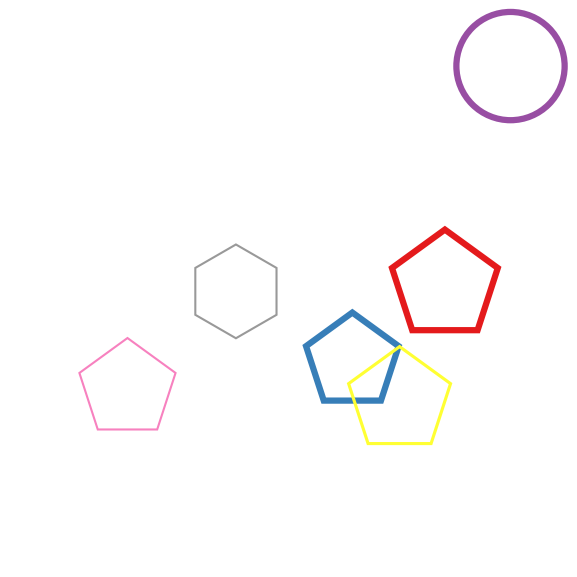[{"shape": "pentagon", "thickness": 3, "radius": 0.48, "center": [0.77, 0.505]}, {"shape": "pentagon", "thickness": 3, "radius": 0.42, "center": [0.61, 0.374]}, {"shape": "circle", "thickness": 3, "radius": 0.47, "center": [0.884, 0.885]}, {"shape": "pentagon", "thickness": 1.5, "radius": 0.46, "center": [0.692, 0.306]}, {"shape": "pentagon", "thickness": 1, "radius": 0.44, "center": [0.221, 0.326]}, {"shape": "hexagon", "thickness": 1, "radius": 0.41, "center": [0.409, 0.495]}]